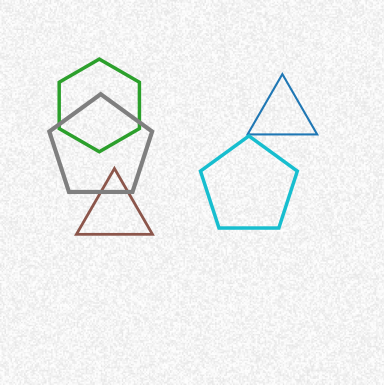[{"shape": "triangle", "thickness": 1.5, "radius": 0.52, "center": [0.733, 0.703]}, {"shape": "hexagon", "thickness": 2.5, "radius": 0.6, "center": [0.258, 0.726]}, {"shape": "triangle", "thickness": 2, "radius": 0.57, "center": [0.297, 0.448]}, {"shape": "pentagon", "thickness": 3, "radius": 0.7, "center": [0.262, 0.615]}, {"shape": "pentagon", "thickness": 2.5, "radius": 0.66, "center": [0.646, 0.515]}]